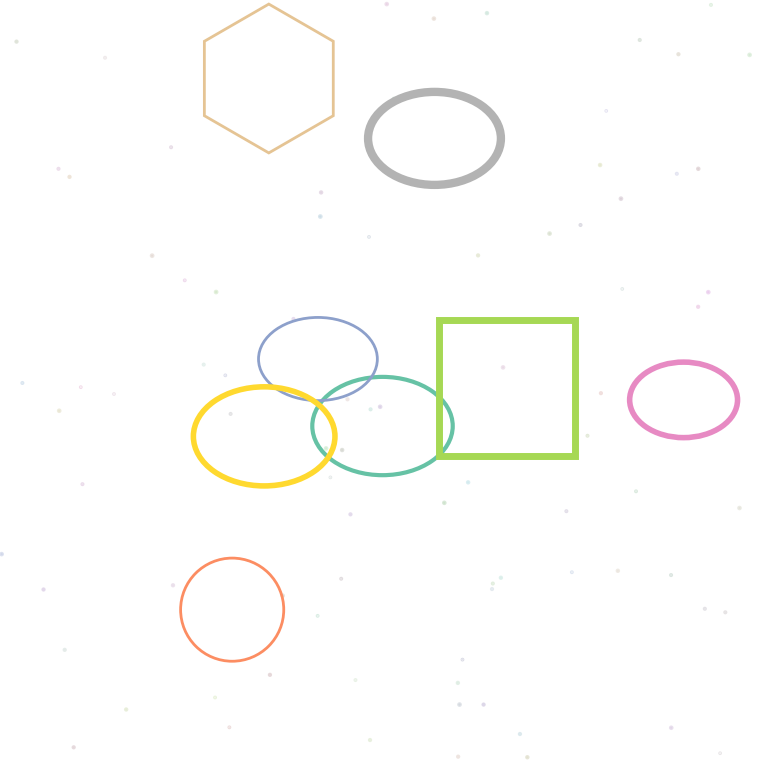[{"shape": "oval", "thickness": 1.5, "radius": 0.46, "center": [0.497, 0.447]}, {"shape": "circle", "thickness": 1, "radius": 0.33, "center": [0.302, 0.208]}, {"shape": "oval", "thickness": 1, "radius": 0.39, "center": [0.413, 0.534]}, {"shape": "oval", "thickness": 2, "radius": 0.35, "center": [0.888, 0.481]}, {"shape": "square", "thickness": 2.5, "radius": 0.44, "center": [0.659, 0.496]}, {"shape": "oval", "thickness": 2, "radius": 0.46, "center": [0.343, 0.433]}, {"shape": "hexagon", "thickness": 1, "radius": 0.48, "center": [0.349, 0.898]}, {"shape": "oval", "thickness": 3, "radius": 0.43, "center": [0.564, 0.82]}]